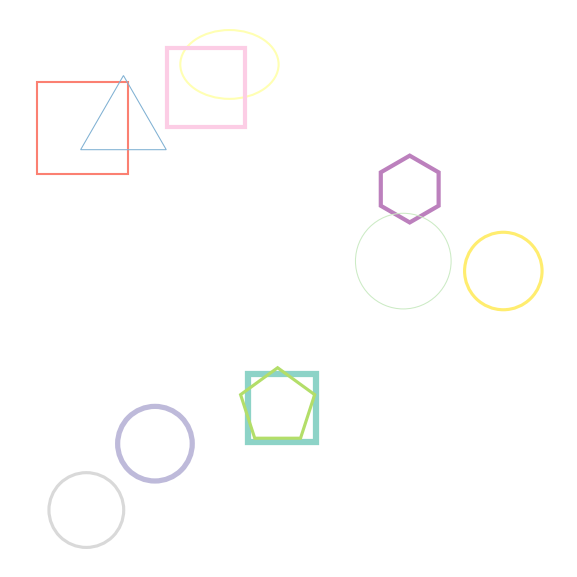[{"shape": "square", "thickness": 3, "radius": 0.3, "center": [0.488, 0.293]}, {"shape": "oval", "thickness": 1, "radius": 0.43, "center": [0.397, 0.888]}, {"shape": "circle", "thickness": 2.5, "radius": 0.32, "center": [0.268, 0.231]}, {"shape": "square", "thickness": 1, "radius": 0.4, "center": [0.143, 0.778]}, {"shape": "triangle", "thickness": 0.5, "radius": 0.43, "center": [0.214, 0.783]}, {"shape": "pentagon", "thickness": 1.5, "radius": 0.34, "center": [0.481, 0.295]}, {"shape": "square", "thickness": 2, "radius": 0.34, "center": [0.357, 0.848]}, {"shape": "circle", "thickness": 1.5, "radius": 0.32, "center": [0.149, 0.116]}, {"shape": "hexagon", "thickness": 2, "radius": 0.29, "center": [0.709, 0.672]}, {"shape": "circle", "thickness": 0.5, "radius": 0.41, "center": [0.698, 0.547]}, {"shape": "circle", "thickness": 1.5, "radius": 0.34, "center": [0.872, 0.53]}]